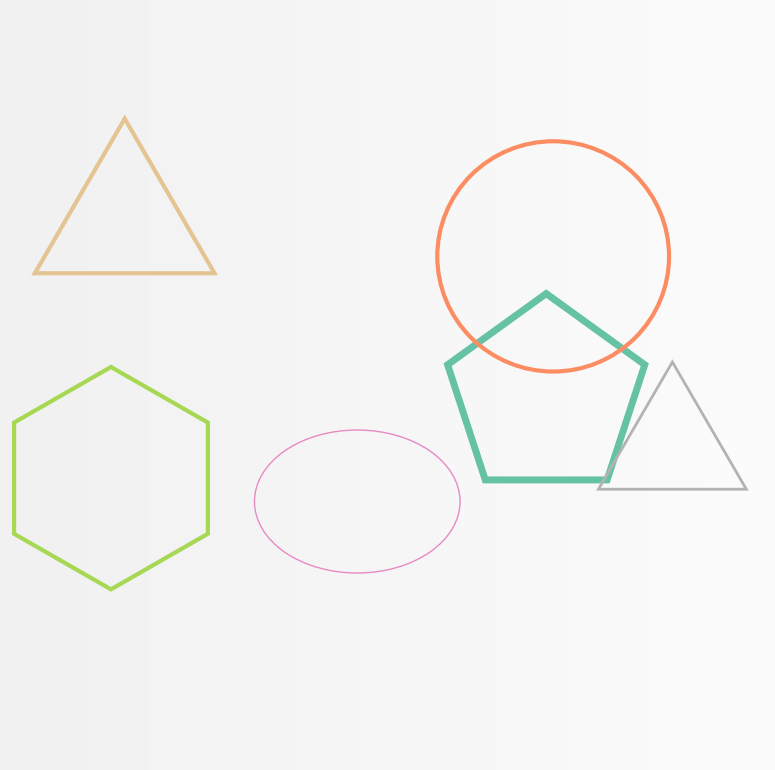[{"shape": "pentagon", "thickness": 2.5, "radius": 0.67, "center": [0.705, 0.485]}, {"shape": "circle", "thickness": 1.5, "radius": 0.75, "center": [0.714, 0.667]}, {"shape": "oval", "thickness": 0.5, "radius": 0.66, "center": [0.461, 0.349]}, {"shape": "hexagon", "thickness": 1.5, "radius": 0.72, "center": [0.143, 0.379]}, {"shape": "triangle", "thickness": 1.5, "radius": 0.67, "center": [0.161, 0.712]}, {"shape": "triangle", "thickness": 1, "radius": 0.55, "center": [0.868, 0.42]}]